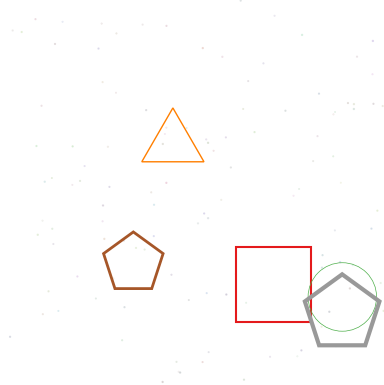[{"shape": "square", "thickness": 1.5, "radius": 0.49, "center": [0.711, 0.261]}, {"shape": "circle", "thickness": 0.5, "radius": 0.44, "center": [0.889, 0.229]}, {"shape": "triangle", "thickness": 1, "radius": 0.47, "center": [0.449, 0.626]}, {"shape": "pentagon", "thickness": 2, "radius": 0.41, "center": [0.346, 0.316]}, {"shape": "pentagon", "thickness": 3, "radius": 0.51, "center": [0.889, 0.186]}]